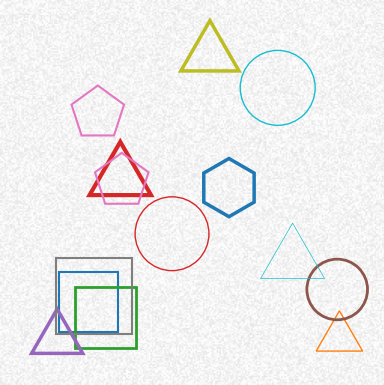[{"shape": "square", "thickness": 1.5, "radius": 0.39, "center": [0.23, 0.216]}, {"shape": "hexagon", "thickness": 2.5, "radius": 0.38, "center": [0.595, 0.513]}, {"shape": "triangle", "thickness": 1, "radius": 0.35, "center": [0.882, 0.123]}, {"shape": "square", "thickness": 2, "radius": 0.4, "center": [0.274, 0.176]}, {"shape": "triangle", "thickness": 3, "radius": 0.46, "center": [0.312, 0.539]}, {"shape": "circle", "thickness": 1, "radius": 0.48, "center": [0.447, 0.393]}, {"shape": "triangle", "thickness": 2.5, "radius": 0.38, "center": [0.148, 0.12]}, {"shape": "circle", "thickness": 2, "radius": 0.39, "center": [0.876, 0.248]}, {"shape": "pentagon", "thickness": 1.5, "radius": 0.37, "center": [0.316, 0.53]}, {"shape": "pentagon", "thickness": 1.5, "radius": 0.36, "center": [0.254, 0.706]}, {"shape": "square", "thickness": 1.5, "radius": 0.5, "center": [0.244, 0.232]}, {"shape": "triangle", "thickness": 2.5, "radius": 0.44, "center": [0.545, 0.859]}, {"shape": "circle", "thickness": 1, "radius": 0.49, "center": [0.721, 0.772]}, {"shape": "triangle", "thickness": 0.5, "radius": 0.48, "center": [0.76, 0.324]}]